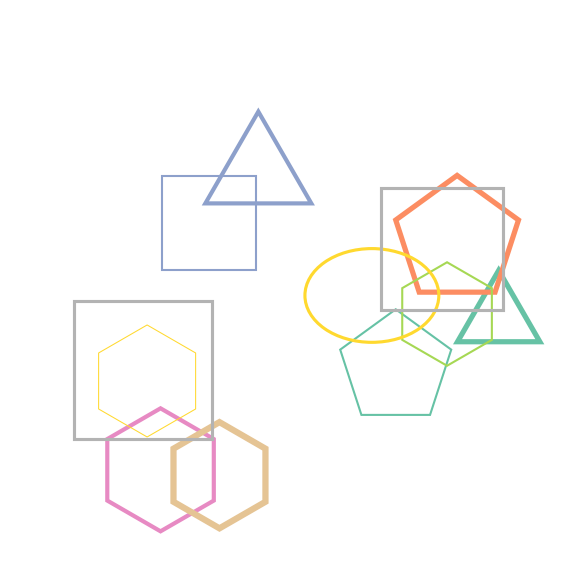[{"shape": "triangle", "thickness": 2.5, "radius": 0.41, "center": [0.864, 0.449]}, {"shape": "pentagon", "thickness": 1, "radius": 0.51, "center": [0.685, 0.362]}, {"shape": "pentagon", "thickness": 2.5, "radius": 0.56, "center": [0.792, 0.584]}, {"shape": "triangle", "thickness": 2, "radius": 0.53, "center": [0.447, 0.7]}, {"shape": "square", "thickness": 1, "radius": 0.4, "center": [0.362, 0.613]}, {"shape": "hexagon", "thickness": 2, "radius": 0.53, "center": [0.278, 0.186]}, {"shape": "hexagon", "thickness": 1, "radius": 0.45, "center": [0.774, 0.455]}, {"shape": "hexagon", "thickness": 0.5, "radius": 0.48, "center": [0.255, 0.339]}, {"shape": "oval", "thickness": 1.5, "radius": 0.58, "center": [0.644, 0.488]}, {"shape": "hexagon", "thickness": 3, "radius": 0.46, "center": [0.38, 0.176]}, {"shape": "square", "thickness": 1.5, "radius": 0.6, "center": [0.247, 0.358]}, {"shape": "square", "thickness": 1.5, "radius": 0.53, "center": [0.765, 0.568]}]